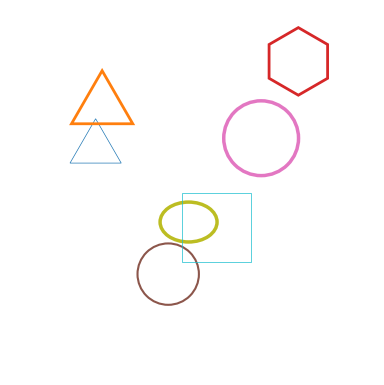[{"shape": "triangle", "thickness": 0.5, "radius": 0.38, "center": [0.248, 0.615]}, {"shape": "triangle", "thickness": 2, "radius": 0.46, "center": [0.265, 0.724]}, {"shape": "hexagon", "thickness": 2, "radius": 0.44, "center": [0.775, 0.841]}, {"shape": "circle", "thickness": 1.5, "radius": 0.4, "center": [0.437, 0.288]}, {"shape": "circle", "thickness": 2.5, "radius": 0.49, "center": [0.678, 0.641]}, {"shape": "oval", "thickness": 2.5, "radius": 0.37, "center": [0.49, 0.423]}, {"shape": "square", "thickness": 0.5, "radius": 0.45, "center": [0.563, 0.41]}]